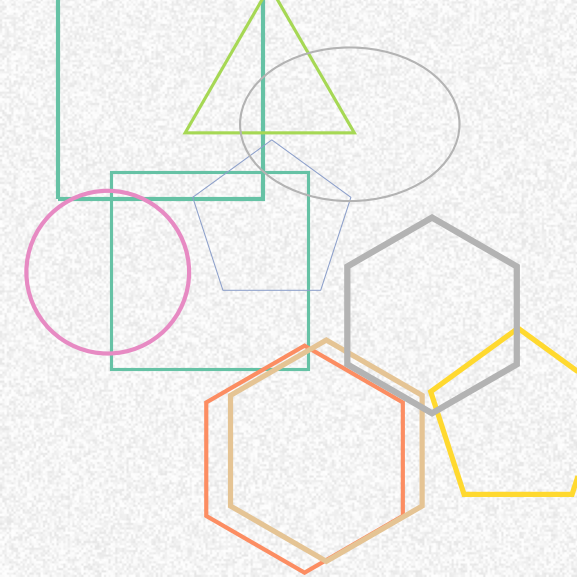[{"shape": "square", "thickness": 1.5, "radius": 0.85, "center": [0.362, 0.531]}, {"shape": "square", "thickness": 2, "radius": 0.89, "center": [0.279, 0.833]}, {"shape": "hexagon", "thickness": 2, "radius": 0.98, "center": [0.527, 0.204]}, {"shape": "pentagon", "thickness": 0.5, "radius": 0.72, "center": [0.471, 0.613]}, {"shape": "circle", "thickness": 2, "radius": 0.7, "center": [0.187, 0.528]}, {"shape": "triangle", "thickness": 1.5, "radius": 0.85, "center": [0.467, 0.854]}, {"shape": "pentagon", "thickness": 2.5, "radius": 0.8, "center": [0.897, 0.272]}, {"shape": "hexagon", "thickness": 2.5, "radius": 0.96, "center": [0.565, 0.219]}, {"shape": "oval", "thickness": 1, "radius": 0.95, "center": [0.606, 0.784]}, {"shape": "hexagon", "thickness": 3, "radius": 0.85, "center": [0.748, 0.453]}]